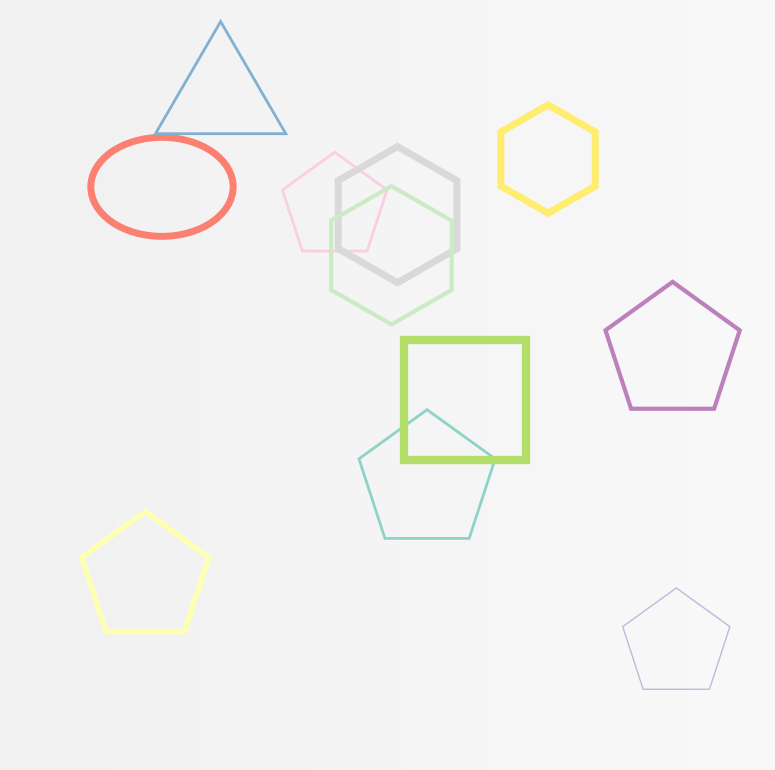[{"shape": "pentagon", "thickness": 1, "radius": 0.46, "center": [0.551, 0.376]}, {"shape": "pentagon", "thickness": 2, "radius": 0.43, "center": [0.187, 0.25]}, {"shape": "pentagon", "thickness": 0.5, "radius": 0.36, "center": [0.873, 0.164]}, {"shape": "oval", "thickness": 2.5, "radius": 0.46, "center": [0.209, 0.757]}, {"shape": "triangle", "thickness": 1, "radius": 0.49, "center": [0.285, 0.875]}, {"shape": "square", "thickness": 3, "radius": 0.39, "center": [0.6, 0.481]}, {"shape": "pentagon", "thickness": 1, "radius": 0.35, "center": [0.432, 0.731]}, {"shape": "hexagon", "thickness": 2.5, "radius": 0.44, "center": [0.513, 0.721]}, {"shape": "pentagon", "thickness": 1.5, "radius": 0.46, "center": [0.868, 0.543]}, {"shape": "hexagon", "thickness": 1.5, "radius": 0.45, "center": [0.505, 0.668]}, {"shape": "hexagon", "thickness": 2.5, "radius": 0.35, "center": [0.707, 0.793]}]